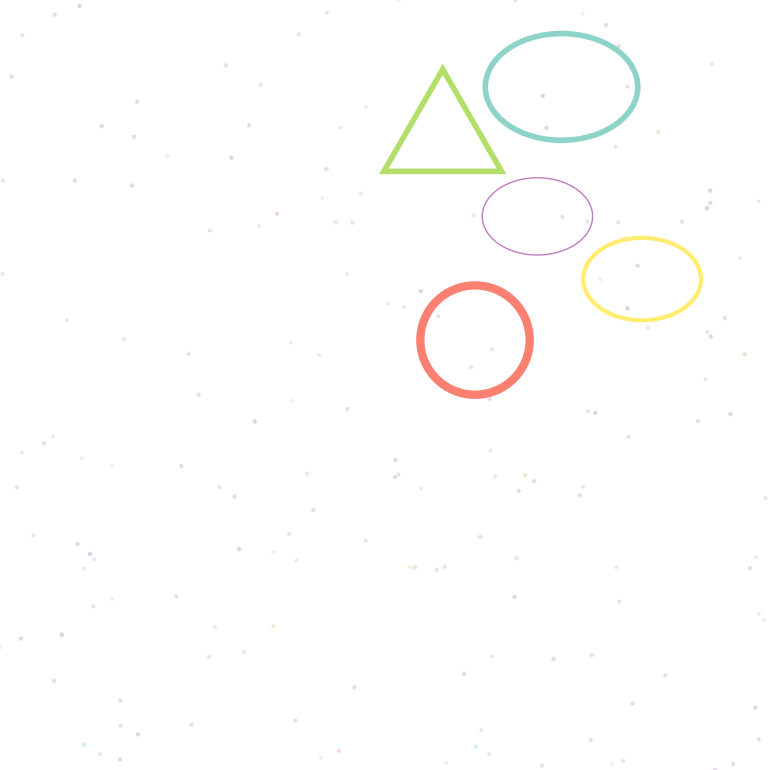[{"shape": "oval", "thickness": 2, "radius": 0.5, "center": [0.729, 0.887]}, {"shape": "circle", "thickness": 3, "radius": 0.36, "center": [0.617, 0.558]}, {"shape": "triangle", "thickness": 2, "radius": 0.44, "center": [0.575, 0.822]}, {"shape": "oval", "thickness": 0.5, "radius": 0.36, "center": [0.698, 0.719]}, {"shape": "oval", "thickness": 1.5, "radius": 0.38, "center": [0.834, 0.638]}]